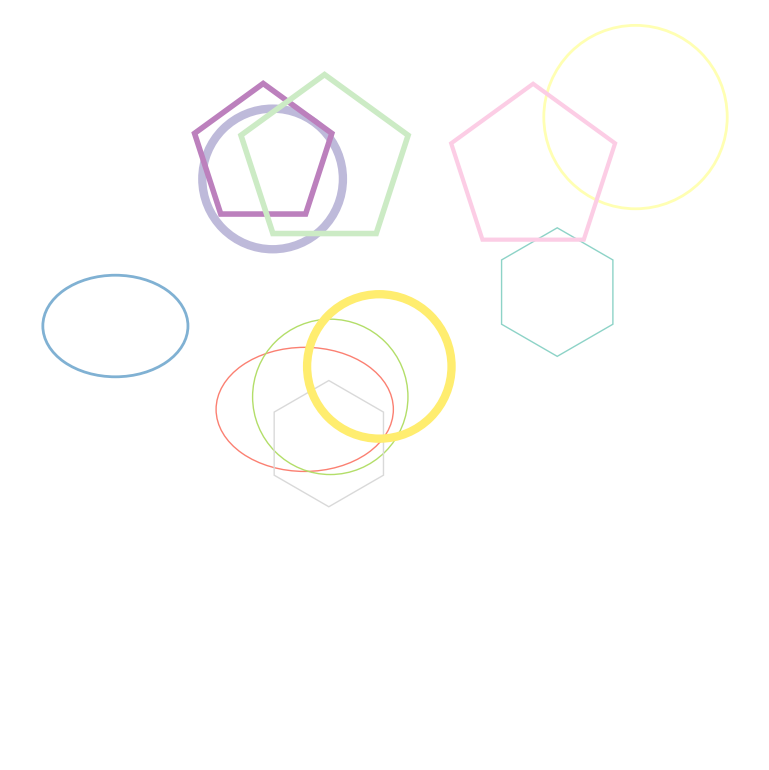[{"shape": "hexagon", "thickness": 0.5, "radius": 0.42, "center": [0.724, 0.621]}, {"shape": "circle", "thickness": 1, "radius": 0.6, "center": [0.825, 0.848]}, {"shape": "circle", "thickness": 3, "radius": 0.46, "center": [0.354, 0.768]}, {"shape": "oval", "thickness": 0.5, "radius": 0.58, "center": [0.396, 0.468]}, {"shape": "oval", "thickness": 1, "radius": 0.47, "center": [0.15, 0.577]}, {"shape": "circle", "thickness": 0.5, "radius": 0.5, "center": [0.429, 0.485]}, {"shape": "pentagon", "thickness": 1.5, "radius": 0.56, "center": [0.692, 0.779]}, {"shape": "hexagon", "thickness": 0.5, "radius": 0.41, "center": [0.427, 0.424]}, {"shape": "pentagon", "thickness": 2, "radius": 0.47, "center": [0.342, 0.798]}, {"shape": "pentagon", "thickness": 2, "radius": 0.57, "center": [0.421, 0.789]}, {"shape": "circle", "thickness": 3, "radius": 0.47, "center": [0.493, 0.524]}]